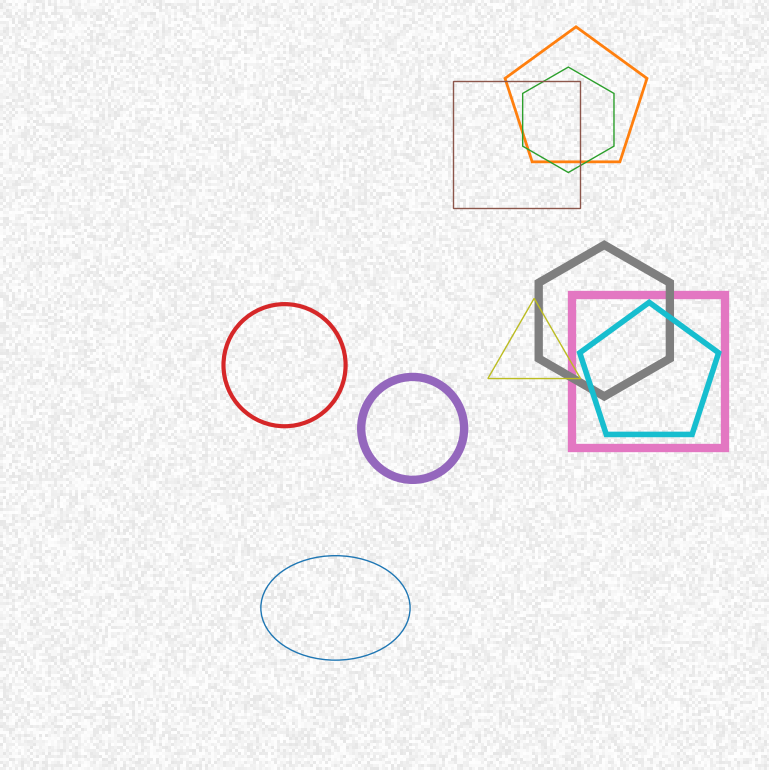[{"shape": "oval", "thickness": 0.5, "radius": 0.48, "center": [0.436, 0.211]}, {"shape": "pentagon", "thickness": 1, "radius": 0.48, "center": [0.748, 0.868]}, {"shape": "hexagon", "thickness": 0.5, "radius": 0.34, "center": [0.738, 0.844]}, {"shape": "circle", "thickness": 1.5, "radius": 0.4, "center": [0.37, 0.526]}, {"shape": "circle", "thickness": 3, "radius": 0.33, "center": [0.536, 0.444]}, {"shape": "square", "thickness": 0.5, "radius": 0.41, "center": [0.671, 0.813]}, {"shape": "square", "thickness": 3, "radius": 0.49, "center": [0.842, 0.518]}, {"shape": "hexagon", "thickness": 3, "radius": 0.49, "center": [0.785, 0.584]}, {"shape": "triangle", "thickness": 0.5, "radius": 0.35, "center": [0.694, 0.543]}, {"shape": "pentagon", "thickness": 2, "radius": 0.47, "center": [0.843, 0.513]}]